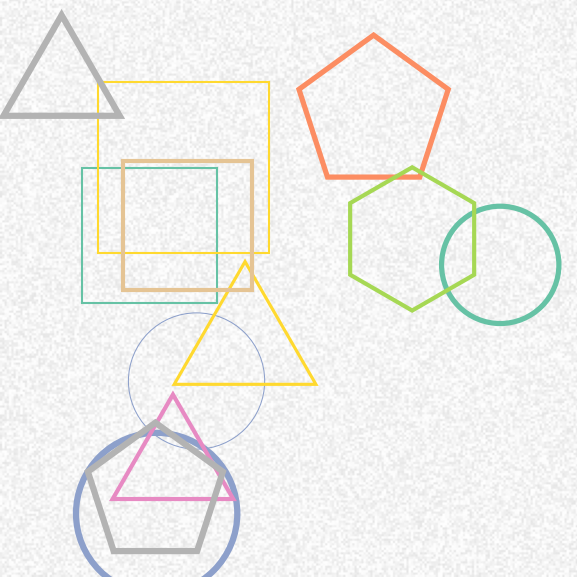[{"shape": "circle", "thickness": 2.5, "radius": 0.51, "center": [0.866, 0.54]}, {"shape": "square", "thickness": 1, "radius": 0.58, "center": [0.258, 0.592]}, {"shape": "pentagon", "thickness": 2.5, "radius": 0.68, "center": [0.647, 0.802]}, {"shape": "circle", "thickness": 3, "radius": 0.7, "center": [0.271, 0.11]}, {"shape": "circle", "thickness": 0.5, "radius": 0.59, "center": [0.34, 0.339]}, {"shape": "triangle", "thickness": 2, "radius": 0.6, "center": [0.299, 0.195]}, {"shape": "hexagon", "thickness": 2, "radius": 0.62, "center": [0.714, 0.585]}, {"shape": "triangle", "thickness": 1.5, "radius": 0.71, "center": [0.424, 0.404]}, {"shape": "square", "thickness": 1, "radius": 0.74, "center": [0.317, 0.709]}, {"shape": "square", "thickness": 2, "radius": 0.56, "center": [0.325, 0.609]}, {"shape": "pentagon", "thickness": 3, "radius": 0.61, "center": [0.269, 0.144]}, {"shape": "triangle", "thickness": 3, "radius": 0.58, "center": [0.107, 0.857]}]